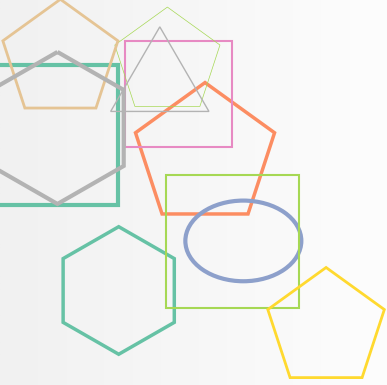[{"shape": "hexagon", "thickness": 2.5, "radius": 0.83, "center": [0.306, 0.245]}, {"shape": "square", "thickness": 3, "radius": 0.91, "center": [0.122, 0.648]}, {"shape": "pentagon", "thickness": 2.5, "radius": 0.94, "center": [0.529, 0.597]}, {"shape": "oval", "thickness": 3, "radius": 0.75, "center": [0.628, 0.374]}, {"shape": "square", "thickness": 1.5, "radius": 0.69, "center": [0.461, 0.756]}, {"shape": "pentagon", "thickness": 0.5, "radius": 0.71, "center": [0.432, 0.839]}, {"shape": "square", "thickness": 1.5, "radius": 0.86, "center": [0.599, 0.373]}, {"shape": "pentagon", "thickness": 2, "radius": 0.79, "center": [0.841, 0.147]}, {"shape": "pentagon", "thickness": 2, "radius": 0.78, "center": [0.156, 0.846]}, {"shape": "hexagon", "thickness": 3, "radius": 0.99, "center": [0.148, 0.668]}, {"shape": "triangle", "thickness": 1, "radius": 0.73, "center": [0.412, 0.784]}]